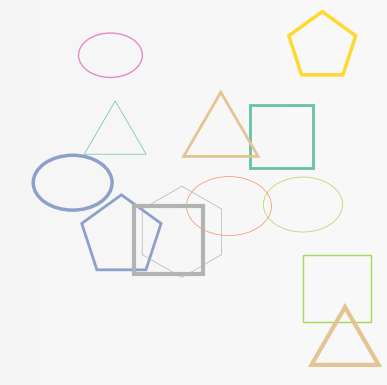[{"shape": "square", "thickness": 2, "radius": 0.41, "center": [0.726, 0.645]}, {"shape": "triangle", "thickness": 0.5, "radius": 0.46, "center": [0.297, 0.646]}, {"shape": "oval", "thickness": 0.5, "radius": 0.55, "center": [0.591, 0.465]}, {"shape": "pentagon", "thickness": 2, "radius": 0.54, "center": [0.313, 0.386]}, {"shape": "oval", "thickness": 2.5, "radius": 0.51, "center": [0.188, 0.525]}, {"shape": "oval", "thickness": 1, "radius": 0.41, "center": [0.285, 0.857]}, {"shape": "square", "thickness": 1, "radius": 0.44, "center": [0.871, 0.251]}, {"shape": "oval", "thickness": 0.5, "radius": 0.51, "center": [0.782, 0.469]}, {"shape": "pentagon", "thickness": 2.5, "radius": 0.45, "center": [0.832, 0.879]}, {"shape": "triangle", "thickness": 2, "radius": 0.56, "center": [0.57, 0.649]}, {"shape": "triangle", "thickness": 3, "radius": 0.5, "center": [0.89, 0.102]}, {"shape": "hexagon", "thickness": 0.5, "radius": 0.59, "center": [0.469, 0.398]}, {"shape": "square", "thickness": 3, "radius": 0.44, "center": [0.436, 0.377]}]